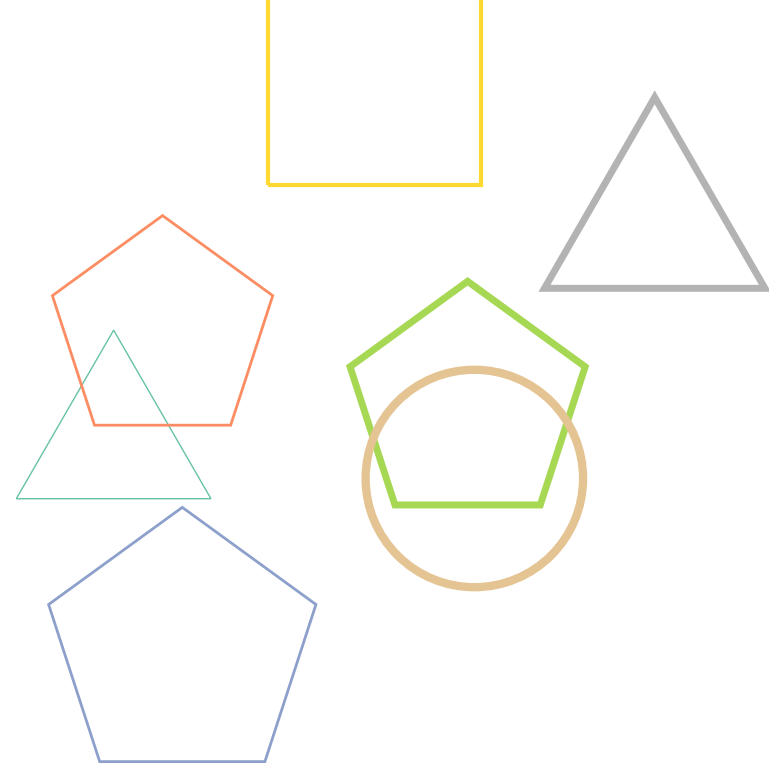[{"shape": "triangle", "thickness": 0.5, "radius": 0.73, "center": [0.148, 0.425]}, {"shape": "pentagon", "thickness": 1, "radius": 0.75, "center": [0.211, 0.57]}, {"shape": "pentagon", "thickness": 1, "radius": 0.91, "center": [0.237, 0.159]}, {"shape": "pentagon", "thickness": 2.5, "radius": 0.8, "center": [0.607, 0.474]}, {"shape": "square", "thickness": 1.5, "radius": 0.69, "center": [0.486, 0.898]}, {"shape": "circle", "thickness": 3, "radius": 0.71, "center": [0.616, 0.379]}, {"shape": "triangle", "thickness": 2.5, "radius": 0.83, "center": [0.85, 0.708]}]